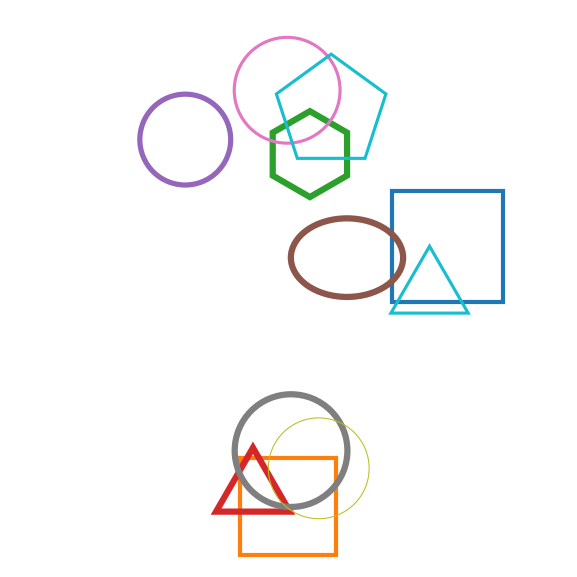[{"shape": "square", "thickness": 2, "radius": 0.48, "center": [0.775, 0.572]}, {"shape": "square", "thickness": 2, "radius": 0.42, "center": [0.498, 0.122]}, {"shape": "hexagon", "thickness": 3, "radius": 0.37, "center": [0.537, 0.732]}, {"shape": "triangle", "thickness": 3, "radius": 0.37, "center": [0.438, 0.15]}, {"shape": "circle", "thickness": 2.5, "radius": 0.39, "center": [0.321, 0.757]}, {"shape": "oval", "thickness": 3, "radius": 0.49, "center": [0.601, 0.553]}, {"shape": "circle", "thickness": 1.5, "radius": 0.46, "center": [0.497, 0.843]}, {"shape": "circle", "thickness": 3, "radius": 0.49, "center": [0.504, 0.219]}, {"shape": "circle", "thickness": 0.5, "radius": 0.44, "center": [0.552, 0.188]}, {"shape": "pentagon", "thickness": 1.5, "radius": 0.5, "center": [0.573, 0.806]}, {"shape": "triangle", "thickness": 1.5, "radius": 0.39, "center": [0.744, 0.496]}]